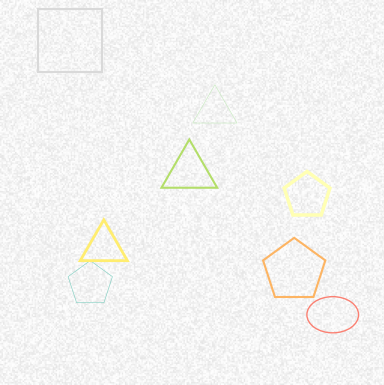[{"shape": "pentagon", "thickness": 0.5, "radius": 0.3, "center": [0.234, 0.263]}, {"shape": "pentagon", "thickness": 2.5, "radius": 0.31, "center": [0.798, 0.492]}, {"shape": "oval", "thickness": 1, "radius": 0.34, "center": [0.864, 0.182]}, {"shape": "pentagon", "thickness": 1.5, "radius": 0.42, "center": [0.764, 0.297]}, {"shape": "triangle", "thickness": 1.5, "radius": 0.42, "center": [0.492, 0.554]}, {"shape": "square", "thickness": 1.5, "radius": 0.41, "center": [0.182, 0.895]}, {"shape": "triangle", "thickness": 0.5, "radius": 0.33, "center": [0.558, 0.714]}, {"shape": "triangle", "thickness": 2, "radius": 0.35, "center": [0.27, 0.358]}]